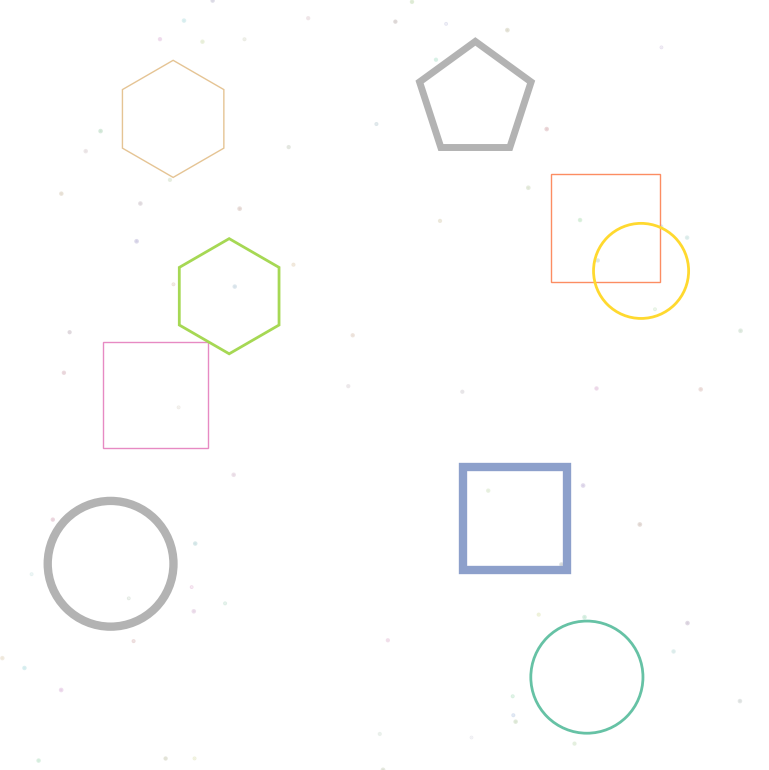[{"shape": "circle", "thickness": 1, "radius": 0.36, "center": [0.762, 0.121]}, {"shape": "square", "thickness": 0.5, "radius": 0.35, "center": [0.787, 0.704]}, {"shape": "square", "thickness": 3, "radius": 0.34, "center": [0.669, 0.326]}, {"shape": "square", "thickness": 0.5, "radius": 0.34, "center": [0.202, 0.487]}, {"shape": "hexagon", "thickness": 1, "radius": 0.37, "center": [0.298, 0.615]}, {"shape": "circle", "thickness": 1, "radius": 0.31, "center": [0.833, 0.648]}, {"shape": "hexagon", "thickness": 0.5, "radius": 0.38, "center": [0.225, 0.846]}, {"shape": "pentagon", "thickness": 2.5, "radius": 0.38, "center": [0.617, 0.87]}, {"shape": "circle", "thickness": 3, "radius": 0.41, "center": [0.144, 0.268]}]